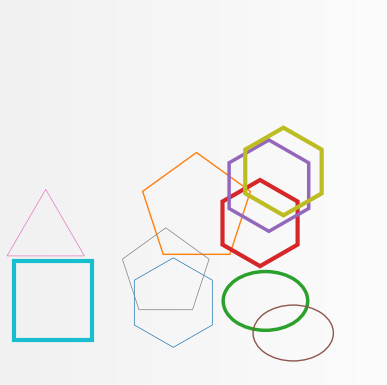[{"shape": "hexagon", "thickness": 0.5, "radius": 0.58, "center": [0.447, 0.214]}, {"shape": "pentagon", "thickness": 1, "radius": 0.73, "center": [0.507, 0.458]}, {"shape": "oval", "thickness": 2.5, "radius": 0.55, "center": [0.685, 0.218]}, {"shape": "hexagon", "thickness": 3, "radius": 0.56, "center": [0.671, 0.421]}, {"shape": "hexagon", "thickness": 2.5, "radius": 0.59, "center": [0.694, 0.518]}, {"shape": "oval", "thickness": 1, "radius": 0.52, "center": [0.757, 0.135]}, {"shape": "triangle", "thickness": 0.5, "radius": 0.58, "center": [0.118, 0.393]}, {"shape": "pentagon", "thickness": 0.5, "radius": 0.59, "center": [0.428, 0.291]}, {"shape": "hexagon", "thickness": 3, "radius": 0.57, "center": [0.731, 0.555]}, {"shape": "square", "thickness": 3, "radius": 0.51, "center": [0.137, 0.22]}]